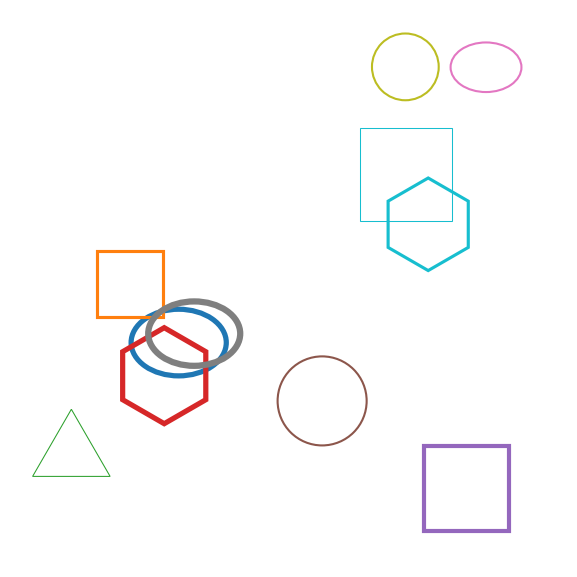[{"shape": "oval", "thickness": 2.5, "radius": 0.41, "center": [0.309, 0.406]}, {"shape": "square", "thickness": 1.5, "radius": 0.29, "center": [0.225, 0.508]}, {"shape": "triangle", "thickness": 0.5, "radius": 0.39, "center": [0.124, 0.213]}, {"shape": "hexagon", "thickness": 2.5, "radius": 0.42, "center": [0.284, 0.349]}, {"shape": "square", "thickness": 2, "radius": 0.37, "center": [0.808, 0.153]}, {"shape": "circle", "thickness": 1, "radius": 0.39, "center": [0.558, 0.305]}, {"shape": "oval", "thickness": 1, "radius": 0.31, "center": [0.842, 0.883]}, {"shape": "oval", "thickness": 3, "radius": 0.4, "center": [0.336, 0.421]}, {"shape": "circle", "thickness": 1, "radius": 0.29, "center": [0.702, 0.883]}, {"shape": "square", "thickness": 0.5, "radius": 0.4, "center": [0.703, 0.697]}, {"shape": "hexagon", "thickness": 1.5, "radius": 0.4, "center": [0.741, 0.611]}]